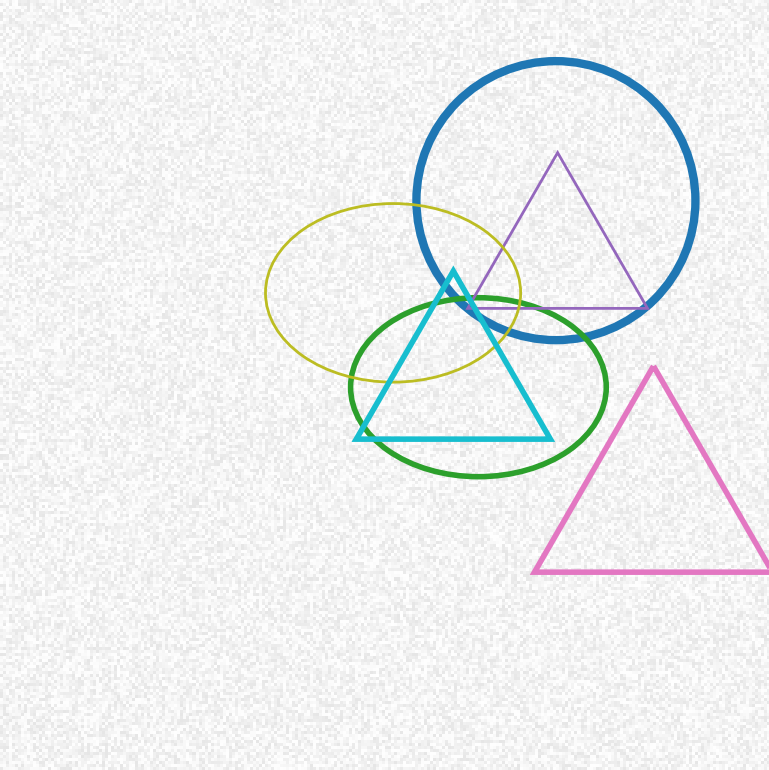[{"shape": "circle", "thickness": 3, "radius": 0.91, "center": [0.722, 0.739]}, {"shape": "oval", "thickness": 2, "radius": 0.83, "center": [0.621, 0.497]}, {"shape": "triangle", "thickness": 1, "radius": 0.67, "center": [0.724, 0.667]}, {"shape": "triangle", "thickness": 2, "radius": 0.89, "center": [0.849, 0.346]}, {"shape": "oval", "thickness": 1, "radius": 0.83, "center": [0.51, 0.62]}, {"shape": "triangle", "thickness": 2, "radius": 0.73, "center": [0.589, 0.502]}]